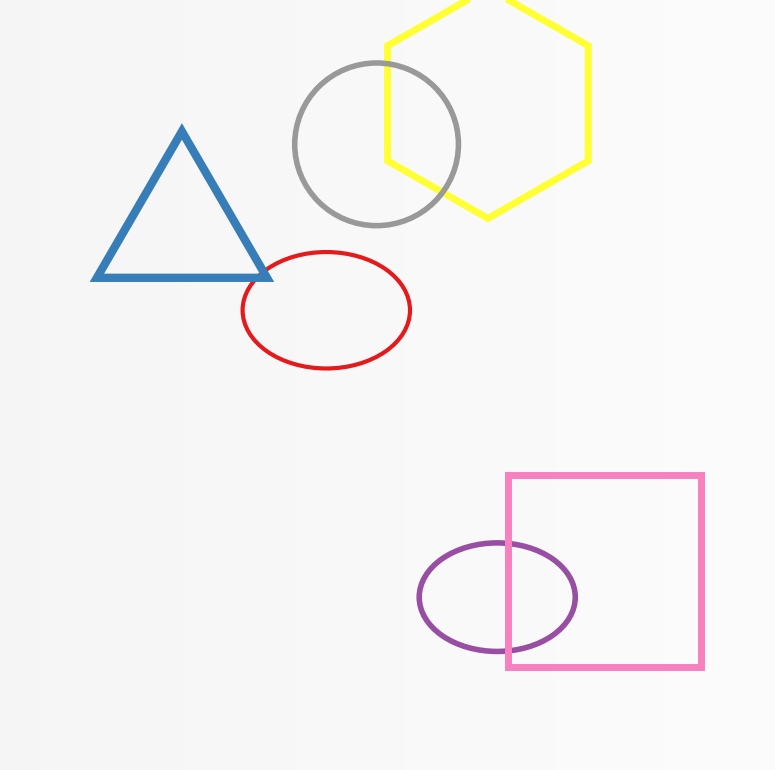[{"shape": "oval", "thickness": 1.5, "radius": 0.54, "center": [0.421, 0.597]}, {"shape": "triangle", "thickness": 3, "radius": 0.63, "center": [0.235, 0.703]}, {"shape": "oval", "thickness": 2, "radius": 0.5, "center": [0.642, 0.224]}, {"shape": "hexagon", "thickness": 2.5, "radius": 0.75, "center": [0.63, 0.866]}, {"shape": "square", "thickness": 2.5, "radius": 0.62, "center": [0.78, 0.258]}, {"shape": "circle", "thickness": 2, "radius": 0.53, "center": [0.486, 0.813]}]